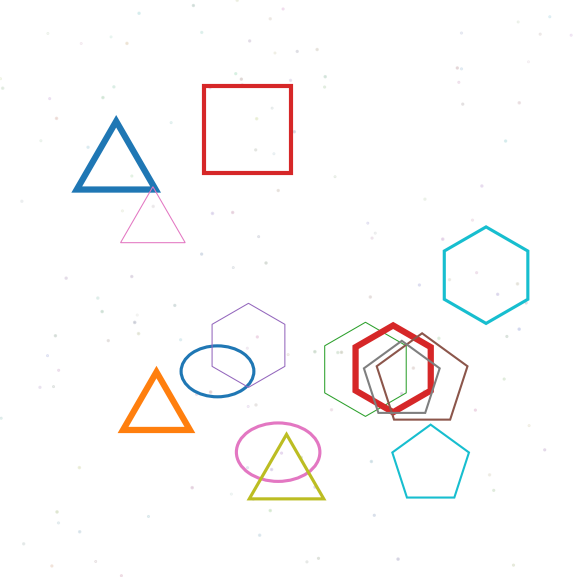[{"shape": "oval", "thickness": 1.5, "radius": 0.32, "center": [0.377, 0.356]}, {"shape": "triangle", "thickness": 3, "radius": 0.39, "center": [0.201, 0.71]}, {"shape": "triangle", "thickness": 3, "radius": 0.33, "center": [0.271, 0.288]}, {"shape": "hexagon", "thickness": 0.5, "radius": 0.41, "center": [0.633, 0.36]}, {"shape": "square", "thickness": 2, "radius": 0.37, "center": [0.429, 0.775]}, {"shape": "hexagon", "thickness": 3, "radius": 0.38, "center": [0.681, 0.36]}, {"shape": "hexagon", "thickness": 0.5, "radius": 0.36, "center": [0.43, 0.401]}, {"shape": "pentagon", "thickness": 1, "radius": 0.41, "center": [0.731, 0.339]}, {"shape": "triangle", "thickness": 0.5, "radius": 0.32, "center": [0.265, 0.611]}, {"shape": "oval", "thickness": 1.5, "radius": 0.36, "center": [0.482, 0.216]}, {"shape": "pentagon", "thickness": 1, "radius": 0.34, "center": [0.696, 0.34]}, {"shape": "triangle", "thickness": 1.5, "radius": 0.37, "center": [0.496, 0.173]}, {"shape": "pentagon", "thickness": 1, "radius": 0.35, "center": [0.746, 0.194]}, {"shape": "hexagon", "thickness": 1.5, "radius": 0.42, "center": [0.842, 0.523]}]